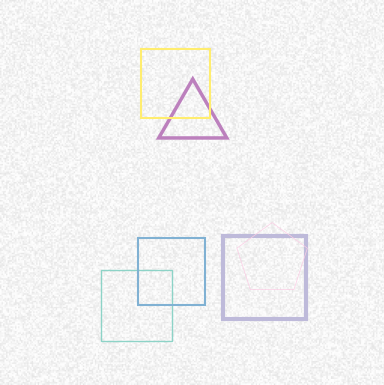[{"shape": "square", "thickness": 1, "radius": 0.46, "center": [0.354, 0.207]}, {"shape": "square", "thickness": 3, "radius": 0.54, "center": [0.687, 0.28]}, {"shape": "square", "thickness": 1.5, "radius": 0.44, "center": [0.446, 0.295]}, {"shape": "pentagon", "thickness": 0.5, "radius": 0.48, "center": [0.707, 0.326]}, {"shape": "triangle", "thickness": 2.5, "radius": 0.51, "center": [0.501, 0.693]}, {"shape": "square", "thickness": 1.5, "radius": 0.45, "center": [0.456, 0.783]}]